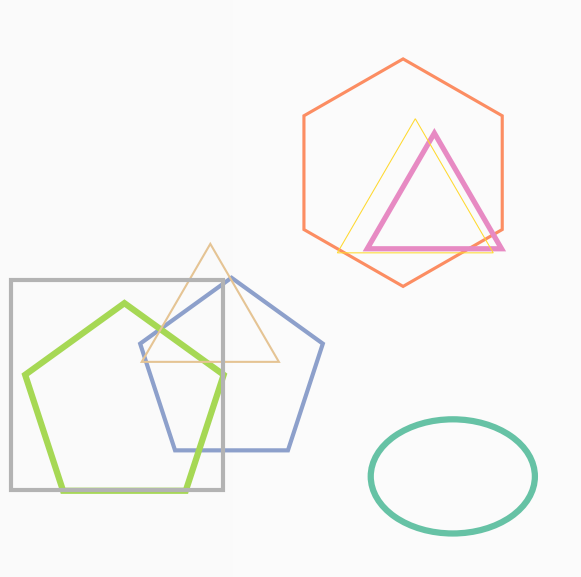[{"shape": "oval", "thickness": 3, "radius": 0.71, "center": [0.779, 0.174]}, {"shape": "hexagon", "thickness": 1.5, "radius": 0.98, "center": [0.693, 0.7]}, {"shape": "pentagon", "thickness": 2, "radius": 0.83, "center": [0.398, 0.353]}, {"shape": "triangle", "thickness": 2.5, "radius": 0.67, "center": [0.747, 0.635]}, {"shape": "pentagon", "thickness": 3, "radius": 0.9, "center": [0.214, 0.295]}, {"shape": "triangle", "thickness": 0.5, "radius": 0.77, "center": [0.714, 0.639]}, {"shape": "triangle", "thickness": 1, "radius": 0.68, "center": [0.362, 0.441]}, {"shape": "square", "thickness": 2, "radius": 0.91, "center": [0.202, 0.332]}]